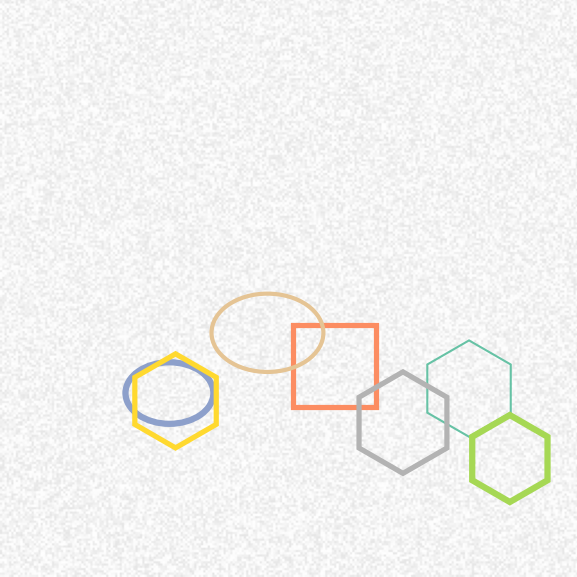[{"shape": "hexagon", "thickness": 1, "radius": 0.42, "center": [0.812, 0.326]}, {"shape": "square", "thickness": 2.5, "radius": 0.36, "center": [0.579, 0.365]}, {"shape": "oval", "thickness": 3, "radius": 0.38, "center": [0.293, 0.319]}, {"shape": "hexagon", "thickness": 3, "radius": 0.38, "center": [0.883, 0.205]}, {"shape": "hexagon", "thickness": 2.5, "radius": 0.41, "center": [0.304, 0.305]}, {"shape": "oval", "thickness": 2, "radius": 0.48, "center": [0.463, 0.423]}, {"shape": "hexagon", "thickness": 2.5, "radius": 0.44, "center": [0.698, 0.267]}]